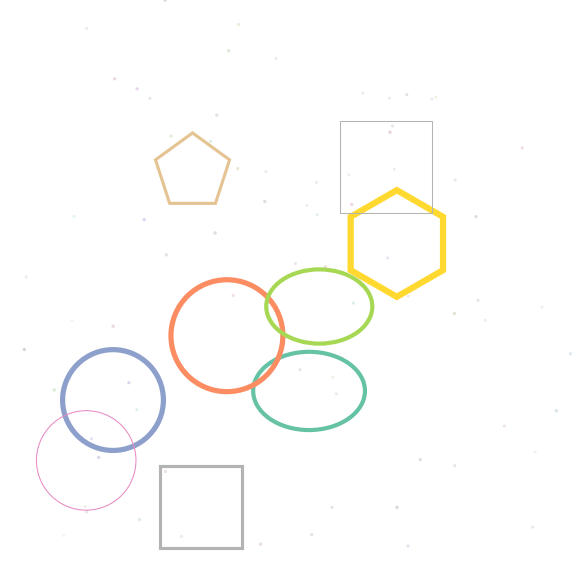[{"shape": "oval", "thickness": 2, "radius": 0.48, "center": [0.535, 0.322]}, {"shape": "circle", "thickness": 2.5, "radius": 0.48, "center": [0.393, 0.418]}, {"shape": "circle", "thickness": 2.5, "radius": 0.44, "center": [0.196, 0.306]}, {"shape": "circle", "thickness": 0.5, "radius": 0.43, "center": [0.149, 0.202]}, {"shape": "oval", "thickness": 2, "radius": 0.46, "center": [0.553, 0.468]}, {"shape": "hexagon", "thickness": 3, "radius": 0.46, "center": [0.687, 0.578]}, {"shape": "pentagon", "thickness": 1.5, "radius": 0.34, "center": [0.333, 0.702]}, {"shape": "square", "thickness": 0.5, "radius": 0.4, "center": [0.668, 0.71]}, {"shape": "square", "thickness": 1.5, "radius": 0.36, "center": [0.348, 0.121]}]